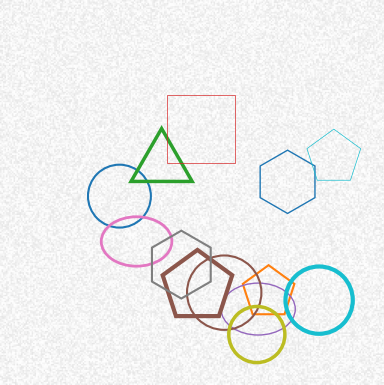[{"shape": "hexagon", "thickness": 1, "radius": 0.41, "center": [0.747, 0.528]}, {"shape": "circle", "thickness": 1.5, "radius": 0.41, "center": [0.31, 0.491]}, {"shape": "pentagon", "thickness": 1.5, "radius": 0.35, "center": [0.698, 0.241]}, {"shape": "triangle", "thickness": 2.5, "radius": 0.46, "center": [0.42, 0.575]}, {"shape": "square", "thickness": 0.5, "radius": 0.44, "center": [0.522, 0.664]}, {"shape": "oval", "thickness": 1, "radius": 0.48, "center": [0.671, 0.197]}, {"shape": "pentagon", "thickness": 3, "radius": 0.47, "center": [0.513, 0.256]}, {"shape": "circle", "thickness": 1.5, "radius": 0.48, "center": [0.582, 0.24]}, {"shape": "oval", "thickness": 2, "radius": 0.46, "center": [0.355, 0.373]}, {"shape": "hexagon", "thickness": 1.5, "radius": 0.44, "center": [0.471, 0.313]}, {"shape": "circle", "thickness": 2.5, "radius": 0.36, "center": [0.667, 0.131]}, {"shape": "circle", "thickness": 3, "radius": 0.44, "center": [0.829, 0.22]}, {"shape": "pentagon", "thickness": 0.5, "radius": 0.37, "center": [0.867, 0.591]}]